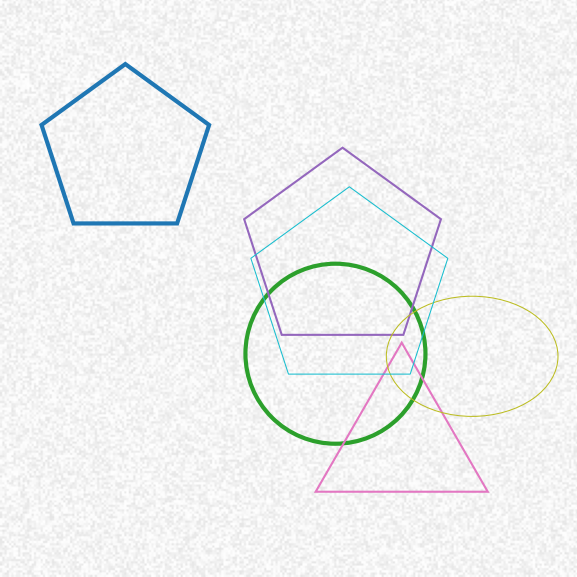[{"shape": "pentagon", "thickness": 2, "radius": 0.76, "center": [0.217, 0.736]}, {"shape": "circle", "thickness": 2, "radius": 0.78, "center": [0.581, 0.387]}, {"shape": "pentagon", "thickness": 1, "radius": 0.9, "center": [0.593, 0.564]}, {"shape": "triangle", "thickness": 1, "radius": 0.86, "center": [0.696, 0.234]}, {"shape": "oval", "thickness": 0.5, "radius": 0.74, "center": [0.818, 0.382]}, {"shape": "pentagon", "thickness": 0.5, "radius": 0.9, "center": [0.605, 0.496]}]